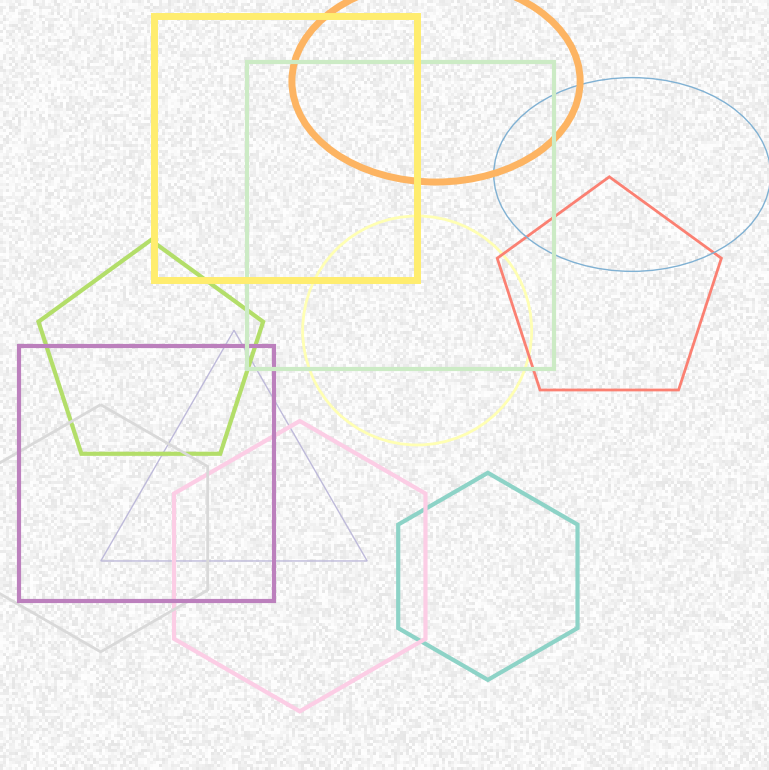[{"shape": "hexagon", "thickness": 1.5, "radius": 0.67, "center": [0.634, 0.251]}, {"shape": "circle", "thickness": 1, "radius": 0.74, "center": [0.542, 0.571]}, {"shape": "triangle", "thickness": 0.5, "radius": 1.0, "center": [0.304, 0.371]}, {"shape": "pentagon", "thickness": 1, "radius": 0.77, "center": [0.791, 0.617]}, {"shape": "oval", "thickness": 0.5, "radius": 0.9, "center": [0.821, 0.773]}, {"shape": "oval", "thickness": 2.5, "radius": 0.94, "center": [0.566, 0.895]}, {"shape": "pentagon", "thickness": 1.5, "radius": 0.77, "center": [0.196, 0.535]}, {"shape": "hexagon", "thickness": 1.5, "radius": 0.94, "center": [0.389, 0.265]}, {"shape": "hexagon", "thickness": 1, "radius": 0.8, "center": [0.131, 0.314]}, {"shape": "square", "thickness": 1.5, "radius": 0.83, "center": [0.19, 0.385]}, {"shape": "square", "thickness": 1.5, "radius": 1.0, "center": [0.52, 0.72]}, {"shape": "square", "thickness": 2.5, "radius": 0.86, "center": [0.371, 0.808]}]